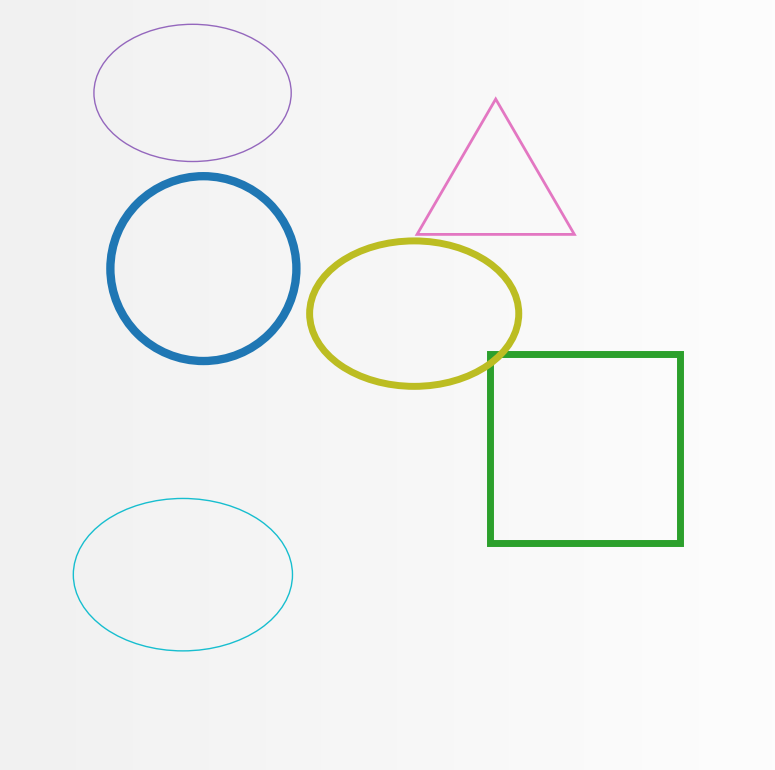[{"shape": "circle", "thickness": 3, "radius": 0.6, "center": [0.262, 0.651]}, {"shape": "square", "thickness": 2.5, "radius": 0.61, "center": [0.755, 0.418]}, {"shape": "oval", "thickness": 0.5, "radius": 0.64, "center": [0.248, 0.879]}, {"shape": "triangle", "thickness": 1, "radius": 0.59, "center": [0.64, 0.754]}, {"shape": "oval", "thickness": 2.5, "radius": 0.67, "center": [0.534, 0.593]}, {"shape": "oval", "thickness": 0.5, "radius": 0.71, "center": [0.236, 0.254]}]